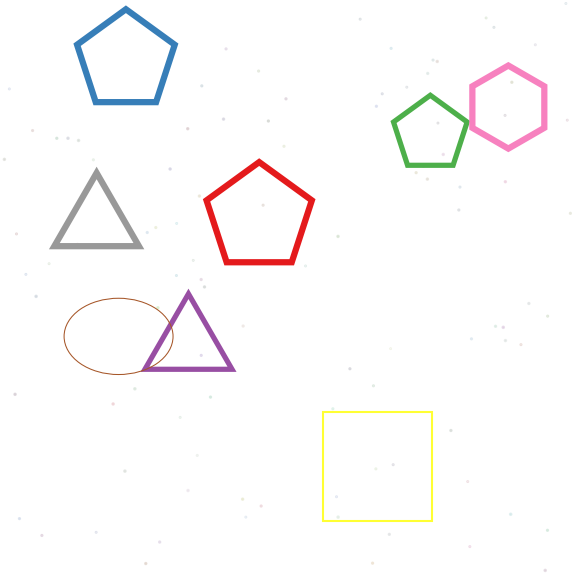[{"shape": "pentagon", "thickness": 3, "radius": 0.48, "center": [0.449, 0.623]}, {"shape": "pentagon", "thickness": 3, "radius": 0.44, "center": [0.218, 0.894]}, {"shape": "pentagon", "thickness": 2.5, "radius": 0.34, "center": [0.745, 0.767]}, {"shape": "triangle", "thickness": 2.5, "radius": 0.44, "center": [0.326, 0.403]}, {"shape": "square", "thickness": 1, "radius": 0.47, "center": [0.654, 0.191]}, {"shape": "oval", "thickness": 0.5, "radius": 0.47, "center": [0.205, 0.417]}, {"shape": "hexagon", "thickness": 3, "radius": 0.36, "center": [0.88, 0.814]}, {"shape": "triangle", "thickness": 3, "radius": 0.42, "center": [0.167, 0.615]}]